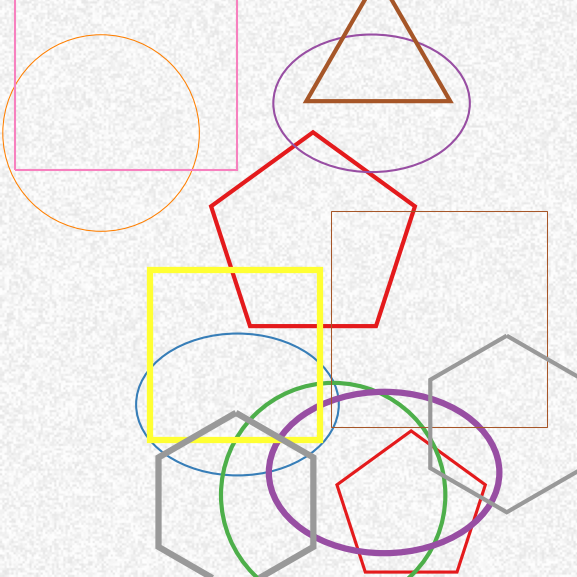[{"shape": "pentagon", "thickness": 2, "radius": 0.93, "center": [0.542, 0.585]}, {"shape": "pentagon", "thickness": 1.5, "radius": 0.68, "center": [0.712, 0.118]}, {"shape": "oval", "thickness": 1, "radius": 0.88, "center": [0.411, 0.299]}, {"shape": "circle", "thickness": 2, "radius": 0.97, "center": [0.577, 0.142]}, {"shape": "oval", "thickness": 3, "radius": 1.0, "center": [0.665, 0.181]}, {"shape": "oval", "thickness": 1, "radius": 0.85, "center": [0.643, 0.82]}, {"shape": "circle", "thickness": 0.5, "radius": 0.85, "center": [0.175, 0.769]}, {"shape": "square", "thickness": 3, "radius": 0.73, "center": [0.407, 0.385]}, {"shape": "triangle", "thickness": 2, "radius": 0.72, "center": [0.655, 0.896]}, {"shape": "square", "thickness": 0.5, "radius": 0.93, "center": [0.76, 0.446]}, {"shape": "square", "thickness": 1, "radius": 0.96, "center": [0.218, 0.898]}, {"shape": "hexagon", "thickness": 3, "radius": 0.77, "center": [0.409, 0.13]}, {"shape": "hexagon", "thickness": 2, "radius": 0.76, "center": [0.877, 0.265]}]